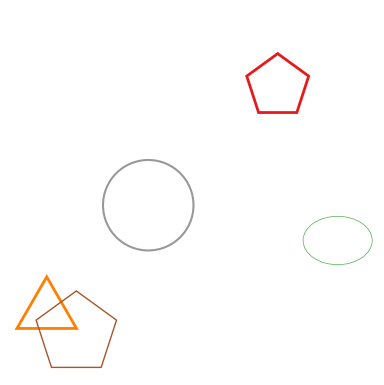[{"shape": "pentagon", "thickness": 2, "radius": 0.42, "center": [0.721, 0.776]}, {"shape": "oval", "thickness": 0.5, "radius": 0.45, "center": [0.877, 0.375]}, {"shape": "triangle", "thickness": 2, "radius": 0.45, "center": [0.121, 0.192]}, {"shape": "pentagon", "thickness": 1, "radius": 0.55, "center": [0.198, 0.135]}, {"shape": "circle", "thickness": 1.5, "radius": 0.59, "center": [0.385, 0.467]}]